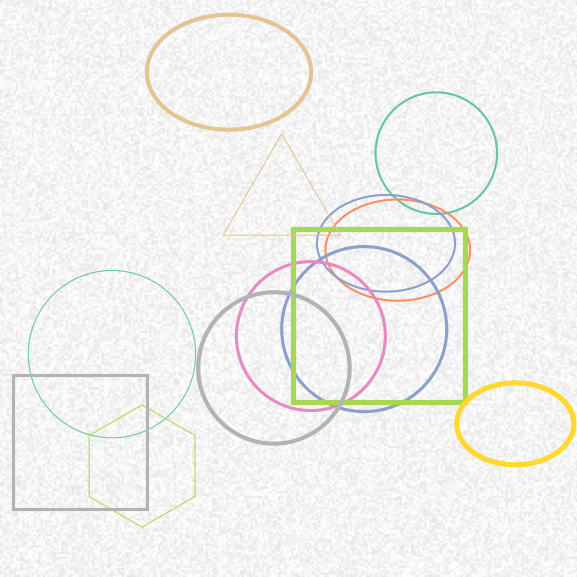[{"shape": "circle", "thickness": 0.5, "radius": 0.72, "center": [0.194, 0.386]}, {"shape": "circle", "thickness": 1, "radius": 0.53, "center": [0.756, 0.734]}, {"shape": "oval", "thickness": 1, "radius": 0.63, "center": [0.689, 0.566]}, {"shape": "oval", "thickness": 1, "radius": 0.6, "center": [0.668, 0.578]}, {"shape": "circle", "thickness": 1.5, "radius": 0.71, "center": [0.631, 0.429]}, {"shape": "circle", "thickness": 1.5, "radius": 0.64, "center": [0.538, 0.417]}, {"shape": "square", "thickness": 2.5, "radius": 0.75, "center": [0.656, 0.453]}, {"shape": "hexagon", "thickness": 0.5, "radius": 0.53, "center": [0.246, 0.192]}, {"shape": "oval", "thickness": 2.5, "radius": 0.51, "center": [0.892, 0.265]}, {"shape": "oval", "thickness": 2, "radius": 0.71, "center": [0.397, 0.874]}, {"shape": "triangle", "thickness": 0.5, "radius": 0.59, "center": [0.488, 0.651]}, {"shape": "square", "thickness": 1.5, "radius": 0.58, "center": [0.138, 0.234]}, {"shape": "circle", "thickness": 2, "radius": 0.66, "center": [0.474, 0.362]}]